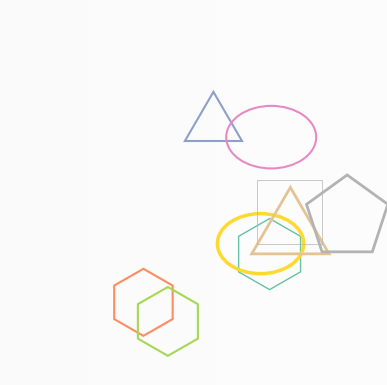[{"shape": "hexagon", "thickness": 1, "radius": 0.46, "center": [0.696, 0.34]}, {"shape": "hexagon", "thickness": 1.5, "radius": 0.44, "center": [0.37, 0.215]}, {"shape": "triangle", "thickness": 1.5, "radius": 0.43, "center": [0.551, 0.676]}, {"shape": "oval", "thickness": 1.5, "radius": 0.58, "center": [0.7, 0.644]}, {"shape": "hexagon", "thickness": 1.5, "radius": 0.45, "center": [0.433, 0.165]}, {"shape": "oval", "thickness": 2.5, "radius": 0.56, "center": [0.672, 0.367]}, {"shape": "triangle", "thickness": 2, "radius": 0.58, "center": [0.749, 0.398]}, {"shape": "square", "thickness": 0.5, "radius": 0.42, "center": [0.748, 0.45]}, {"shape": "pentagon", "thickness": 2, "radius": 0.55, "center": [0.896, 0.435]}]